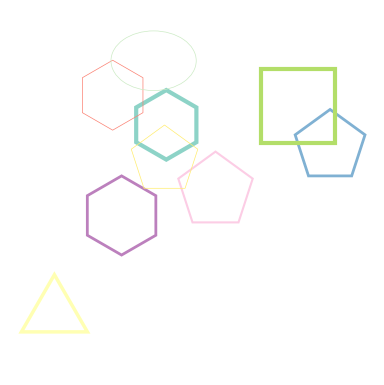[{"shape": "hexagon", "thickness": 3, "radius": 0.45, "center": [0.432, 0.676]}, {"shape": "triangle", "thickness": 2.5, "radius": 0.5, "center": [0.141, 0.187]}, {"shape": "hexagon", "thickness": 0.5, "radius": 0.45, "center": [0.293, 0.753]}, {"shape": "pentagon", "thickness": 2, "radius": 0.48, "center": [0.857, 0.62]}, {"shape": "square", "thickness": 3, "radius": 0.48, "center": [0.774, 0.725]}, {"shape": "pentagon", "thickness": 1.5, "radius": 0.51, "center": [0.56, 0.505]}, {"shape": "hexagon", "thickness": 2, "radius": 0.51, "center": [0.316, 0.44]}, {"shape": "oval", "thickness": 0.5, "radius": 0.55, "center": [0.399, 0.842]}, {"shape": "pentagon", "thickness": 0.5, "radius": 0.45, "center": [0.427, 0.584]}]